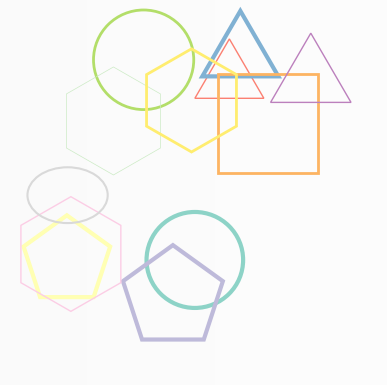[{"shape": "circle", "thickness": 3, "radius": 0.62, "center": [0.503, 0.325]}, {"shape": "pentagon", "thickness": 3, "radius": 0.59, "center": [0.173, 0.323]}, {"shape": "pentagon", "thickness": 3, "radius": 0.68, "center": [0.446, 0.228]}, {"shape": "triangle", "thickness": 1, "radius": 0.51, "center": [0.592, 0.796]}, {"shape": "triangle", "thickness": 3, "radius": 0.57, "center": [0.62, 0.858]}, {"shape": "square", "thickness": 2, "radius": 0.65, "center": [0.692, 0.679]}, {"shape": "circle", "thickness": 2, "radius": 0.65, "center": [0.371, 0.845]}, {"shape": "hexagon", "thickness": 1, "radius": 0.74, "center": [0.183, 0.34]}, {"shape": "oval", "thickness": 1.5, "radius": 0.52, "center": [0.174, 0.493]}, {"shape": "triangle", "thickness": 1, "radius": 0.6, "center": [0.802, 0.794]}, {"shape": "hexagon", "thickness": 0.5, "radius": 0.7, "center": [0.293, 0.686]}, {"shape": "hexagon", "thickness": 2, "radius": 0.67, "center": [0.494, 0.739]}]